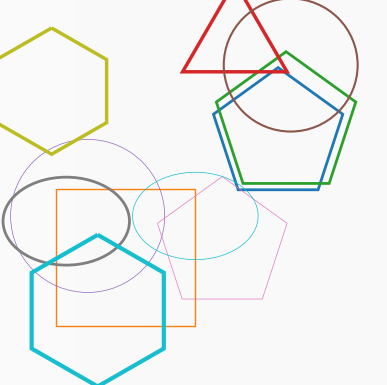[{"shape": "pentagon", "thickness": 2, "radius": 0.88, "center": [0.718, 0.649]}, {"shape": "square", "thickness": 1, "radius": 0.9, "center": [0.324, 0.331]}, {"shape": "pentagon", "thickness": 2, "radius": 0.95, "center": [0.738, 0.677]}, {"shape": "triangle", "thickness": 2.5, "radius": 0.78, "center": [0.606, 0.891]}, {"shape": "circle", "thickness": 0.5, "radius": 0.99, "center": [0.226, 0.439]}, {"shape": "circle", "thickness": 1.5, "radius": 0.86, "center": [0.75, 0.831]}, {"shape": "pentagon", "thickness": 0.5, "radius": 0.88, "center": [0.574, 0.366]}, {"shape": "oval", "thickness": 2, "radius": 0.82, "center": [0.171, 0.426]}, {"shape": "hexagon", "thickness": 2.5, "radius": 0.82, "center": [0.133, 0.763]}, {"shape": "hexagon", "thickness": 3, "radius": 0.98, "center": [0.252, 0.193]}, {"shape": "oval", "thickness": 0.5, "radius": 0.81, "center": [0.504, 0.439]}]